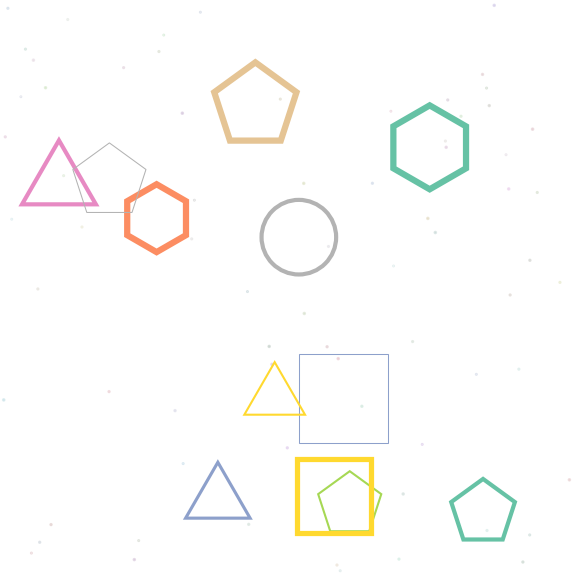[{"shape": "pentagon", "thickness": 2, "radius": 0.29, "center": [0.836, 0.112]}, {"shape": "hexagon", "thickness": 3, "radius": 0.36, "center": [0.744, 0.744]}, {"shape": "hexagon", "thickness": 3, "radius": 0.29, "center": [0.271, 0.621]}, {"shape": "square", "thickness": 0.5, "radius": 0.38, "center": [0.595, 0.309]}, {"shape": "triangle", "thickness": 1.5, "radius": 0.32, "center": [0.377, 0.134]}, {"shape": "triangle", "thickness": 2, "radius": 0.37, "center": [0.102, 0.682]}, {"shape": "pentagon", "thickness": 1, "radius": 0.29, "center": [0.606, 0.126]}, {"shape": "square", "thickness": 2.5, "radius": 0.32, "center": [0.579, 0.14]}, {"shape": "triangle", "thickness": 1, "radius": 0.3, "center": [0.476, 0.311]}, {"shape": "pentagon", "thickness": 3, "radius": 0.37, "center": [0.442, 0.816]}, {"shape": "pentagon", "thickness": 0.5, "radius": 0.33, "center": [0.189, 0.685]}, {"shape": "circle", "thickness": 2, "radius": 0.32, "center": [0.517, 0.588]}]